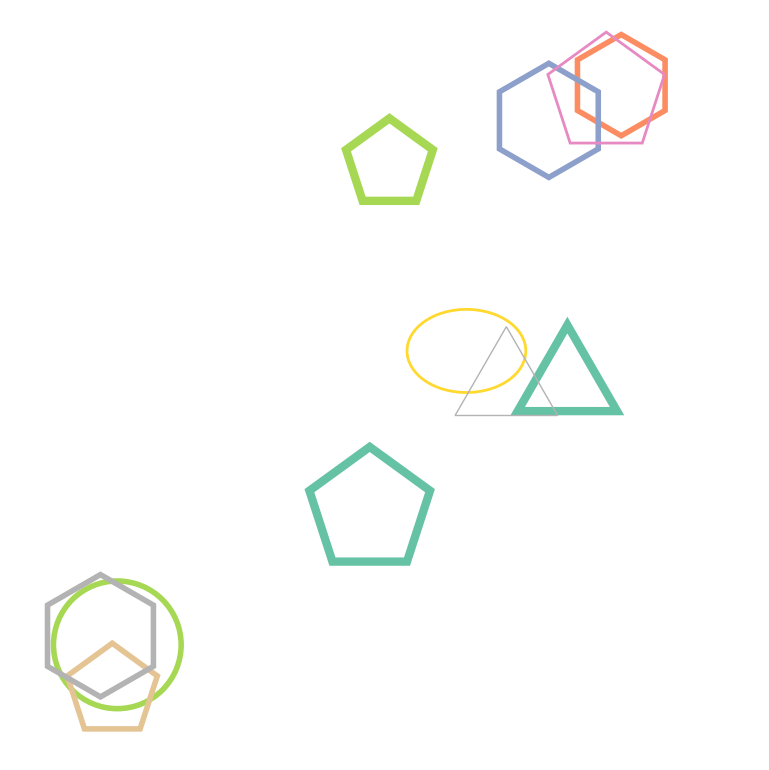[{"shape": "triangle", "thickness": 3, "radius": 0.37, "center": [0.737, 0.503]}, {"shape": "pentagon", "thickness": 3, "radius": 0.41, "center": [0.48, 0.337]}, {"shape": "hexagon", "thickness": 2, "radius": 0.33, "center": [0.807, 0.889]}, {"shape": "hexagon", "thickness": 2, "radius": 0.37, "center": [0.713, 0.844]}, {"shape": "pentagon", "thickness": 1, "radius": 0.4, "center": [0.787, 0.879]}, {"shape": "pentagon", "thickness": 3, "radius": 0.3, "center": [0.506, 0.787]}, {"shape": "circle", "thickness": 2, "radius": 0.41, "center": [0.152, 0.163]}, {"shape": "oval", "thickness": 1, "radius": 0.39, "center": [0.606, 0.544]}, {"shape": "pentagon", "thickness": 2, "radius": 0.31, "center": [0.146, 0.103]}, {"shape": "triangle", "thickness": 0.5, "radius": 0.38, "center": [0.658, 0.499]}, {"shape": "hexagon", "thickness": 2, "radius": 0.4, "center": [0.13, 0.174]}]